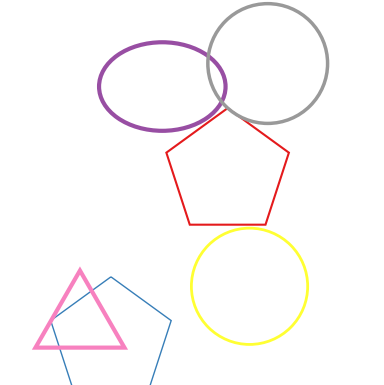[{"shape": "pentagon", "thickness": 1.5, "radius": 0.84, "center": [0.591, 0.552]}, {"shape": "pentagon", "thickness": 1, "radius": 0.82, "center": [0.288, 0.116]}, {"shape": "oval", "thickness": 3, "radius": 0.82, "center": [0.422, 0.775]}, {"shape": "circle", "thickness": 2, "radius": 0.76, "center": [0.648, 0.256]}, {"shape": "triangle", "thickness": 3, "radius": 0.67, "center": [0.208, 0.164]}, {"shape": "circle", "thickness": 2.5, "radius": 0.78, "center": [0.695, 0.835]}]